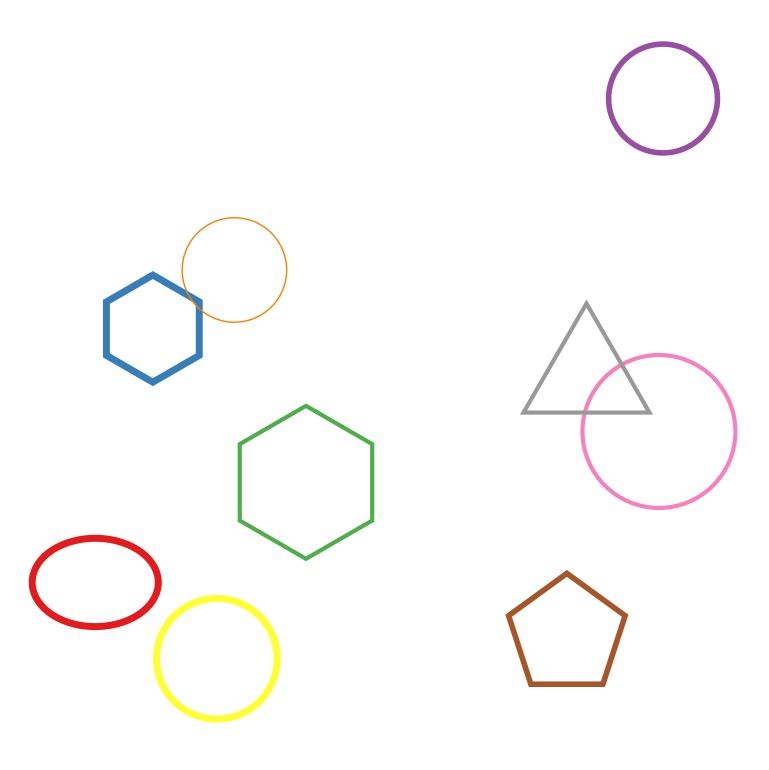[{"shape": "oval", "thickness": 2.5, "radius": 0.41, "center": [0.124, 0.244]}, {"shape": "hexagon", "thickness": 2.5, "radius": 0.35, "center": [0.199, 0.573]}, {"shape": "hexagon", "thickness": 1.5, "radius": 0.5, "center": [0.397, 0.374]}, {"shape": "circle", "thickness": 2, "radius": 0.35, "center": [0.861, 0.872]}, {"shape": "circle", "thickness": 0.5, "radius": 0.34, "center": [0.304, 0.649]}, {"shape": "circle", "thickness": 2.5, "radius": 0.39, "center": [0.282, 0.144]}, {"shape": "pentagon", "thickness": 2, "radius": 0.4, "center": [0.736, 0.176]}, {"shape": "circle", "thickness": 1.5, "radius": 0.5, "center": [0.856, 0.44]}, {"shape": "triangle", "thickness": 1.5, "radius": 0.47, "center": [0.762, 0.511]}]